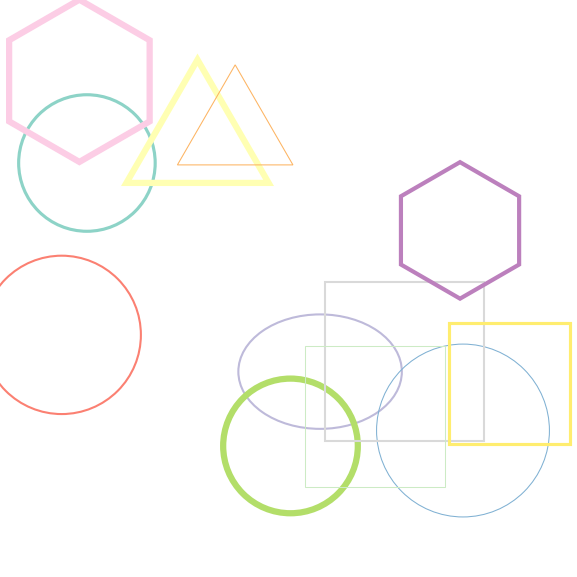[{"shape": "circle", "thickness": 1.5, "radius": 0.59, "center": [0.151, 0.717]}, {"shape": "triangle", "thickness": 3, "radius": 0.71, "center": [0.342, 0.753]}, {"shape": "oval", "thickness": 1, "radius": 0.71, "center": [0.554, 0.356]}, {"shape": "circle", "thickness": 1, "radius": 0.69, "center": [0.107, 0.419]}, {"shape": "circle", "thickness": 0.5, "radius": 0.75, "center": [0.802, 0.254]}, {"shape": "triangle", "thickness": 0.5, "radius": 0.58, "center": [0.407, 0.771]}, {"shape": "circle", "thickness": 3, "radius": 0.58, "center": [0.503, 0.227]}, {"shape": "hexagon", "thickness": 3, "radius": 0.7, "center": [0.137, 0.859]}, {"shape": "square", "thickness": 1, "radius": 0.69, "center": [0.701, 0.373]}, {"shape": "hexagon", "thickness": 2, "radius": 0.59, "center": [0.797, 0.6]}, {"shape": "square", "thickness": 0.5, "radius": 0.61, "center": [0.649, 0.277]}, {"shape": "square", "thickness": 1.5, "radius": 0.52, "center": [0.882, 0.336]}]